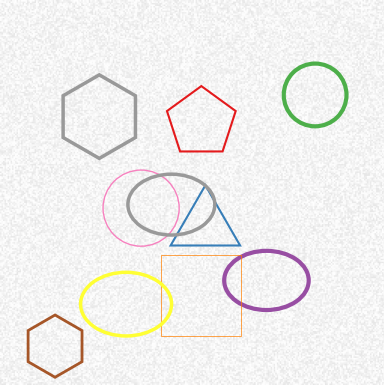[{"shape": "pentagon", "thickness": 1.5, "radius": 0.47, "center": [0.523, 0.683]}, {"shape": "triangle", "thickness": 1.5, "radius": 0.52, "center": [0.533, 0.414]}, {"shape": "circle", "thickness": 3, "radius": 0.41, "center": [0.819, 0.753]}, {"shape": "oval", "thickness": 3, "radius": 0.55, "center": [0.692, 0.272]}, {"shape": "square", "thickness": 0.5, "radius": 0.52, "center": [0.522, 0.232]}, {"shape": "oval", "thickness": 2.5, "radius": 0.59, "center": [0.327, 0.21]}, {"shape": "hexagon", "thickness": 2, "radius": 0.4, "center": [0.143, 0.101]}, {"shape": "circle", "thickness": 1, "radius": 0.49, "center": [0.367, 0.459]}, {"shape": "hexagon", "thickness": 2.5, "radius": 0.54, "center": [0.258, 0.697]}, {"shape": "oval", "thickness": 2.5, "radius": 0.56, "center": [0.445, 0.469]}]